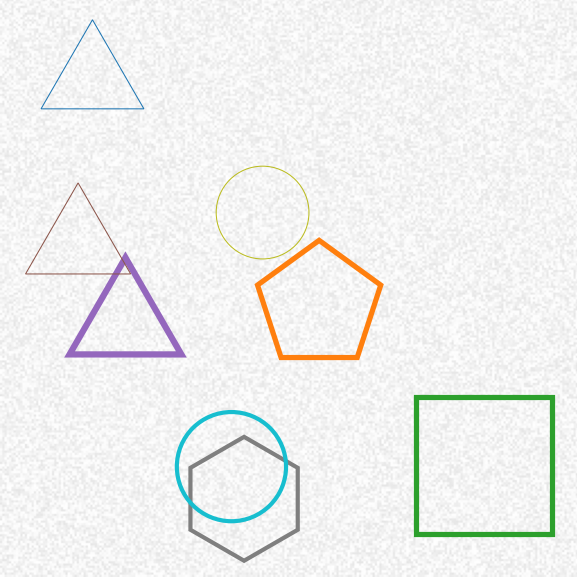[{"shape": "triangle", "thickness": 0.5, "radius": 0.51, "center": [0.16, 0.862]}, {"shape": "pentagon", "thickness": 2.5, "radius": 0.56, "center": [0.553, 0.471]}, {"shape": "square", "thickness": 2.5, "radius": 0.59, "center": [0.839, 0.193]}, {"shape": "triangle", "thickness": 3, "radius": 0.56, "center": [0.217, 0.441]}, {"shape": "triangle", "thickness": 0.5, "radius": 0.53, "center": [0.135, 0.577]}, {"shape": "hexagon", "thickness": 2, "radius": 0.54, "center": [0.423, 0.135]}, {"shape": "circle", "thickness": 0.5, "radius": 0.4, "center": [0.455, 0.631]}, {"shape": "circle", "thickness": 2, "radius": 0.47, "center": [0.401, 0.191]}]